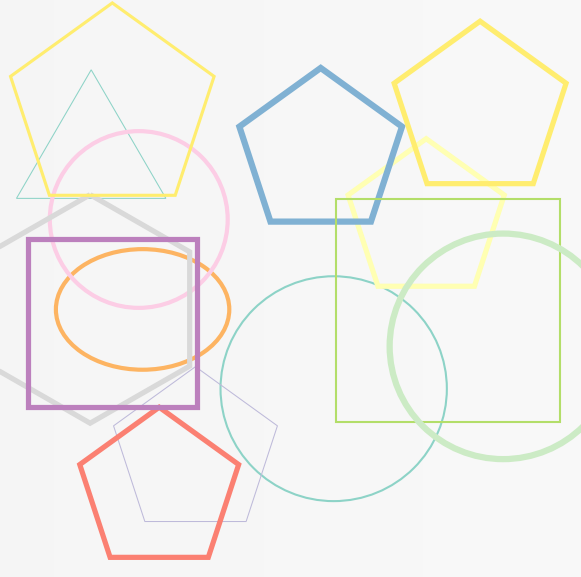[{"shape": "circle", "thickness": 1, "radius": 0.97, "center": [0.574, 0.326]}, {"shape": "triangle", "thickness": 0.5, "radius": 0.74, "center": [0.157, 0.73]}, {"shape": "pentagon", "thickness": 2.5, "radius": 0.71, "center": [0.733, 0.618]}, {"shape": "pentagon", "thickness": 0.5, "radius": 0.74, "center": [0.336, 0.216]}, {"shape": "pentagon", "thickness": 2.5, "radius": 0.72, "center": [0.274, 0.15]}, {"shape": "pentagon", "thickness": 3, "radius": 0.74, "center": [0.552, 0.734]}, {"shape": "oval", "thickness": 2, "radius": 0.75, "center": [0.245, 0.463]}, {"shape": "square", "thickness": 1, "radius": 0.97, "center": [0.771, 0.462]}, {"shape": "circle", "thickness": 2, "radius": 0.77, "center": [0.239, 0.619]}, {"shape": "hexagon", "thickness": 2.5, "radius": 0.99, "center": [0.155, 0.464]}, {"shape": "square", "thickness": 2.5, "radius": 0.73, "center": [0.194, 0.439]}, {"shape": "circle", "thickness": 3, "radius": 0.98, "center": [0.866, 0.399]}, {"shape": "pentagon", "thickness": 1.5, "radius": 0.92, "center": [0.193, 0.81]}, {"shape": "pentagon", "thickness": 2.5, "radius": 0.78, "center": [0.826, 0.807]}]